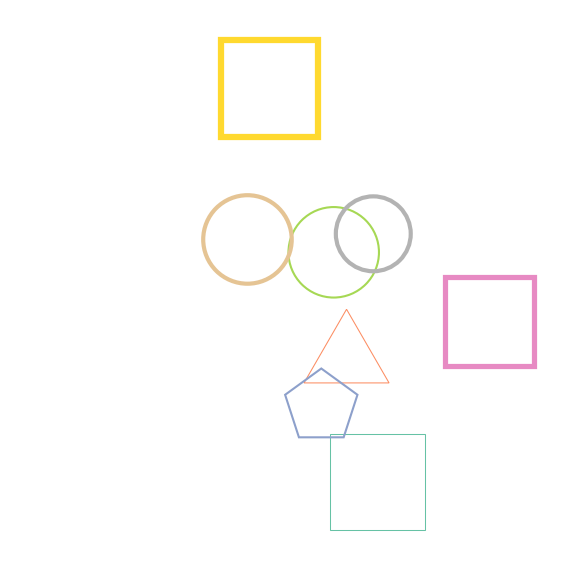[{"shape": "square", "thickness": 0.5, "radius": 0.41, "center": [0.654, 0.165]}, {"shape": "triangle", "thickness": 0.5, "radius": 0.43, "center": [0.6, 0.379]}, {"shape": "pentagon", "thickness": 1, "radius": 0.33, "center": [0.556, 0.295]}, {"shape": "square", "thickness": 2.5, "radius": 0.38, "center": [0.848, 0.442]}, {"shape": "circle", "thickness": 1, "radius": 0.39, "center": [0.578, 0.562]}, {"shape": "square", "thickness": 3, "radius": 0.42, "center": [0.467, 0.846]}, {"shape": "circle", "thickness": 2, "radius": 0.38, "center": [0.429, 0.584]}, {"shape": "circle", "thickness": 2, "radius": 0.32, "center": [0.646, 0.594]}]